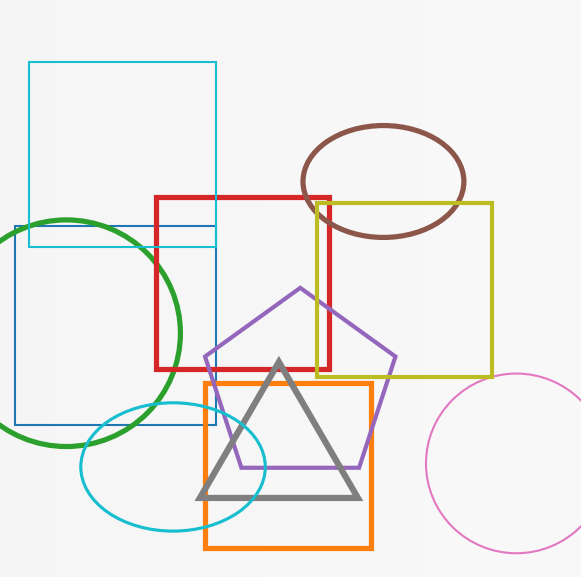[{"shape": "square", "thickness": 1, "radius": 0.86, "center": [0.199, 0.435]}, {"shape": "square", "thickness": 2.5, "radius": 0.71, "center": [0.495, 0.193]}, {"shape": "circle", "thickness": 2.5, "radius": 0.98, "center": [0.114, 0.422]}, {"shape": "square", "thickness": 2.5, "radius": 0.74, "center": [0.417, 0.509]}, {"shape": "pentagon", "thickness": 2, "radius": 0.86, "center": [0.517, 0.328]}, {"shape": "oval", "thickness": 2.5, "radius": 0.69, "center": [0.66, 0.685]}, {"shape": "circle", "thickness": 1, "radius": 0.78, "center": [0.888, 0.197]}, {"shape": "triangle", "thickness": 3, "radius": 0.78, "center": [0.48, 0.215]}, {"shape": "square", "thickness": 2, "radius": 0.75, "center": [0.696, 0.497]}, {"shape": "oval", "thickness": 1.5, "radius": 0.79, "center": [0.298, 0.191]}, {"shape": "square", "thickness": 1, "radius": 0.8, "center": [0.211, 0.732]}]